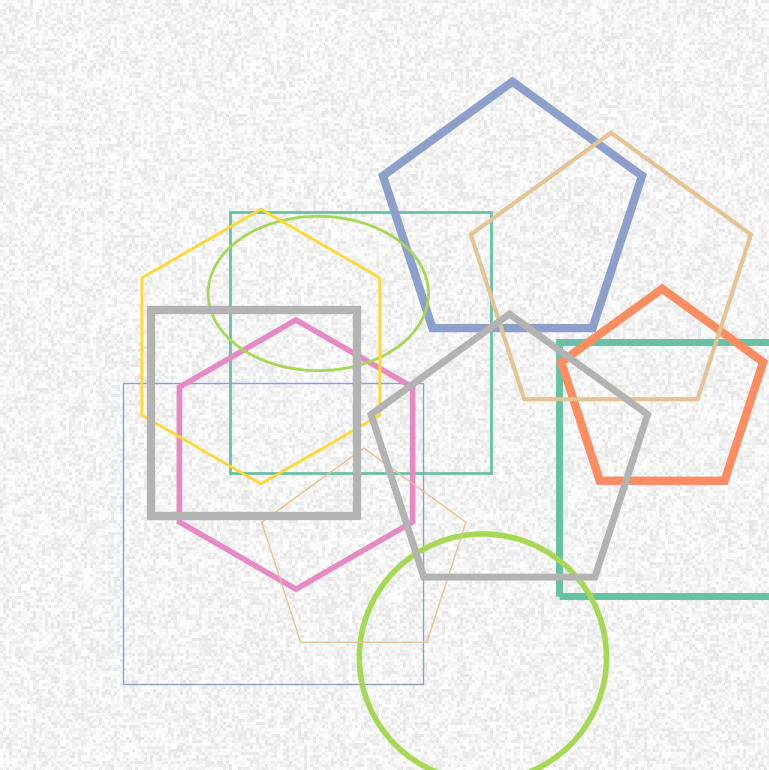[{"shape": "square", "thickness": 1, "radius": 0.85, "center": [0.469, 0.555]}, {"shape": "square", "thickness": 2.5, "radius": 0.82, "center": [0.89, 0.391]}, {"shape": "pentagon", "thickness": 3, "radius": 0.69, "center": [0.86, 0.487]}, {"shape": "square", "thickness": 0.5, "radius": 0.98, "center": [0.355, 0.307]}, {"shape": "pentagon", "thickness": 3, "radius": 0.88, "center": [0.666, 0.717]}, {"shape": "hexagon", "thickness": 2, "radius": 0.87, "center": [0.384, 0.41]}, {"shape": "oval", "thickness": 1, "radius": 0.72, "center": [0.413, 0.619]}, {"shape": "circle", "thickness": 2, "radius": 0.8, "center": [0.627, 0.146]}, {"shape": "hexagon", "thickness": 1, "radius": 0.89, "center": [0.339, 0.55]}, {"shape": "pentagon", "thickness": 1.5, "radius": 0.96, "center": [0.793, 0.636]}, {"shape": "pentagon", "thickness": 0.5, "radius": 0.7, "center": [0.472, 0.279]}, {"shape": "square", "thickness": 3, "radius": 0.67, "center": [0.33, 0.464]}, {"shape": "pentagon", "thickness": 2.5, "radius": 0.94, "center": [0.662, 0.403]}]